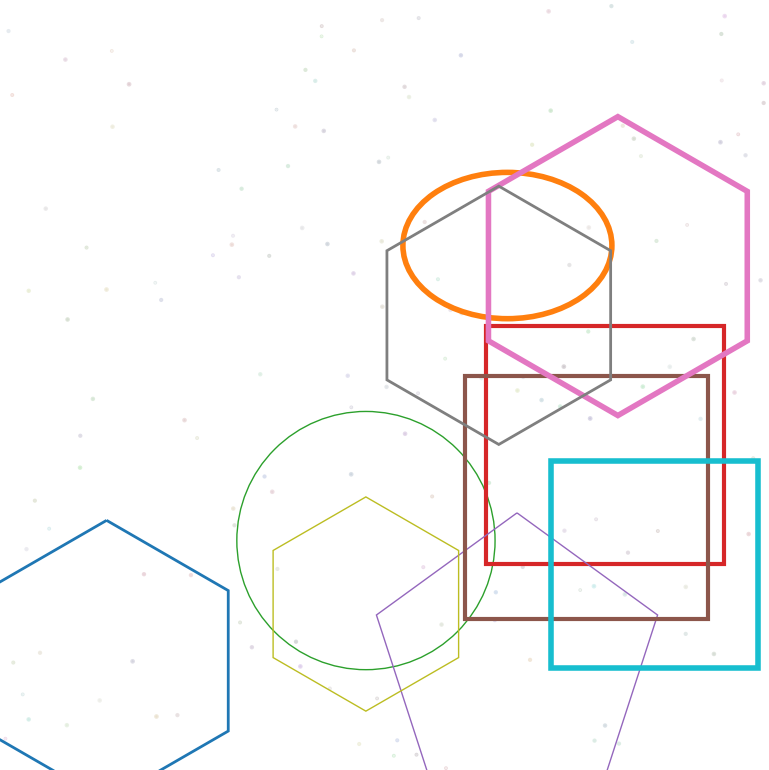[{"shape": "hexagon", "thickness": 1, "radius": 0.91, "center": [0.138, 0.142]}, {"shape": "oval", "thickness": 2, "radius": 0.68, "center": [0.659, 0.681]}, {"shape": "circle", "thickness": 0.5, "radius": 0.84, "center": [0.475, 0.298]}, {"shape": "square", "thickness": 1.5, "radius": 0.77, "center": [0.785, 0.422]}, {"shape": "pentagon", "thickness": 0.5, "radius": 0.96, "center": [0.671, 0.142]}, {"shape": "square", "thickness": 1.5, "radius": 0.79, "center": [0.762, 0.354]}, {"shape": "hexagon", "thickness": 2, "radius": 0.97, "center": [0.802, 0.654]}, {"shape": "hexagon", "thickness": 1, "radius": 0.84, "center": [0.648, 0.591]}, {"shape": "hexagon", "thickness": 0.5, "radius": 0.7, "center": [0.475, 0.216]}, {"shape": "square", "thickness": 2, "radius": 0.67, "center": [0.85, 0.267]}]